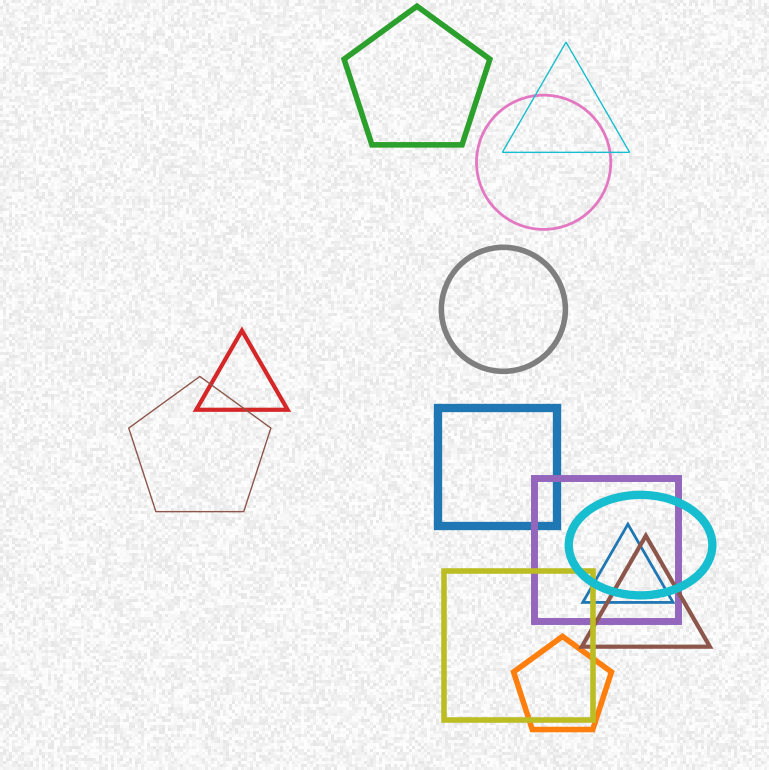[{"shape": "square", "thickness": 3, "radius": 0.38, "center": [0.646, 0.393]}, {"shape": "triangle", "thickness": 1, "radius": 0.34, "center": [0.815, 0.252]}, {"shape": "pentagon", "thickness": 2, "radius": 0.33, "center": [0.731, 0.107]}, {"shape": "pentagon", "thickness": 2, "radius": 0.5, "center": [0.542, 0.892]}, {"shape": "triangle", "thickness": 1.5, "radius": 0.34, "center": [0.314, 0.502]}, {"shape": "square", "thickness": 2.5, "radius": 0.47, "center": [0.787, 0.286]}, {"shape": "pentagon", "thickness": 0.5, "radius": 0.49, "center": [0.259, 0.414]}, {"shape": "triangle", "thickness": 1.5, "radius": 0.48, "center": [0.839, 0.208]}, {"shape": "circle", "thickness": 1, "radius": 0.44, "center": [0.706, 0.789]}, {"shape": "circle", "thickness": 2, "radius": 0.4, "center": [0.654, 0.598]}, {"shape": "square", "thickness": 2, "radius": 0.48, "center": [0.673, 0.162]}, {"shape": "triangle", "thickness": 0.5, "radius": 0.48, "center": [0.735, 0.85]}, {"shape": "oval", "thickness": 3, "radius": 0.47, "center": [0.832, 0.292]}]